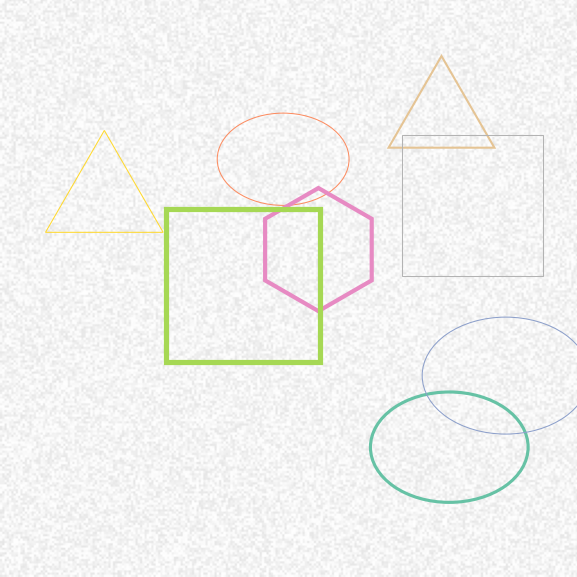[{"shape": "oval", "thickness": 1.5, "radius": 0.68, "center": [0.778, 0.225]}, {"shape": "oval", "thickness": 0.5, "radius": 0.57, "center": [0.49, 0.723]}, {"shape": "oval", "thickness": 0.5, "radius": 0.72, "center": [0.876, 0.349]}, {"shape": "hexagon", "thickness": 2, "radius": 0.53, "center": [0.551, 0.567]}, {"shape": "square", "thickness": 2.5, "radius": 0.66, "center": [0.421, 0.505]}, {"shape": "triangle", "thickness": 0.5, "radius": 0.59, "center": [0.181, 0.656]}, {"shape": "triangle", "thickness": 1, "radius": 0.53, "center": [0.764, 0.796]}, {"shape": "square", "thickness": 0.5, "radius": 0.61, "center": [0.819, 0.644]}]